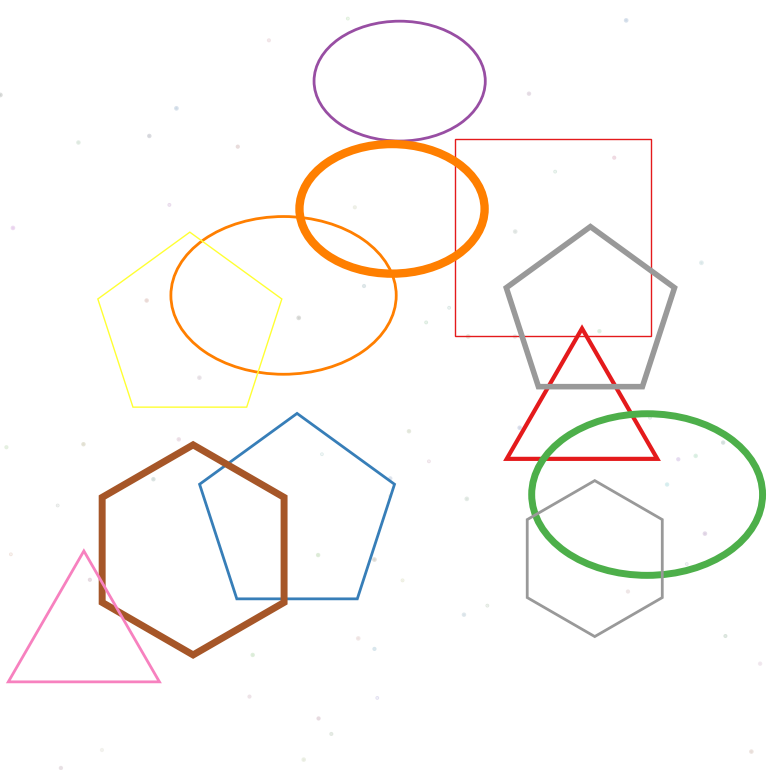[{"shape": "square", "thickness": 0.5, "radius": 0.64, "center": [0.719, 0.691]}, {"shape": "triangle", "thickness": 1.5, "radius": 0.56, "center": [0.756, 0.461]}, {"shape": "pentagon", "thickness": 1, "radius": 0.67, "center": [0.386, 0.33]}, {"shape": "oval", "thickness": 2.5, "radius": 0.75, "center": [0.84, 0.358]}, {"shape": "oval", "thickness": 1, "radius": 0.56, "center": [0.519, 0.895]}, {"shape": "oval", "thickness": 3, "radius": 0.6, "center": [0.509, 0.729]}, {"shape": "oval", "thickness": 1, "radius": 0.73, "center": [0.368, 0.616]}, {"shape": "pentagon", "thickness": 0.5, "radius": 0.63, "center": [0.247, 0.573]}, {"shape": "hexagon", "thickness": 2.5, "radius": 0.68, "center": [0.251, 0.286]}, {"shape": "triangle", "thickness": 1, "radius": 0.57, "center": [0.109, 0.171]}, {"shape": "hexagon", "thickness": 1, "radius": 0.51, "center": [0.772, 0.275]}, {"shape": "pentagon", "thickness": 2, "radius": 0.57, "center": [0.767, 0.591]}]